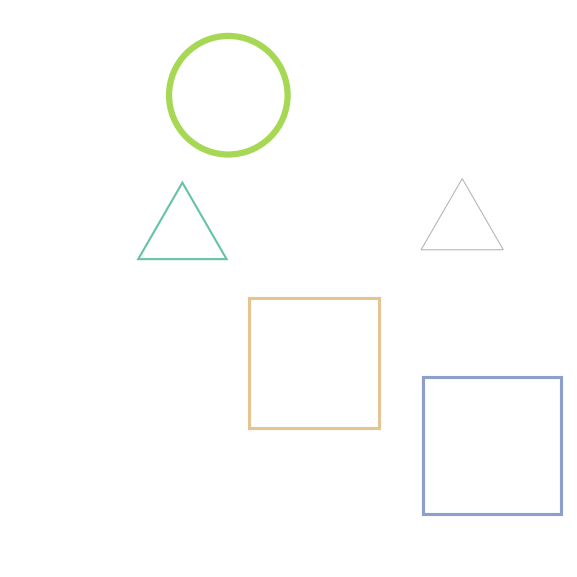[{"shape": "triangle", "thickness": 1, "radius": 0.44, "center": [0.316, 0.595]}, {"shape": "square", "thickness": 1.5, "radius": 0.6, "center": [0.852, 0.228]}, {"shape": "circle", "thickness": 3, "radius": 0.51, "center": [0.395, 0.834]}, {"shape": "square", "thickness": 1.5, "radius": 0.56, "center": [0.544, 0.37]}, {"shape": "triangle", "thickness": 0.5, "radius": 0.41, "center": [0.8, 0.608]}]